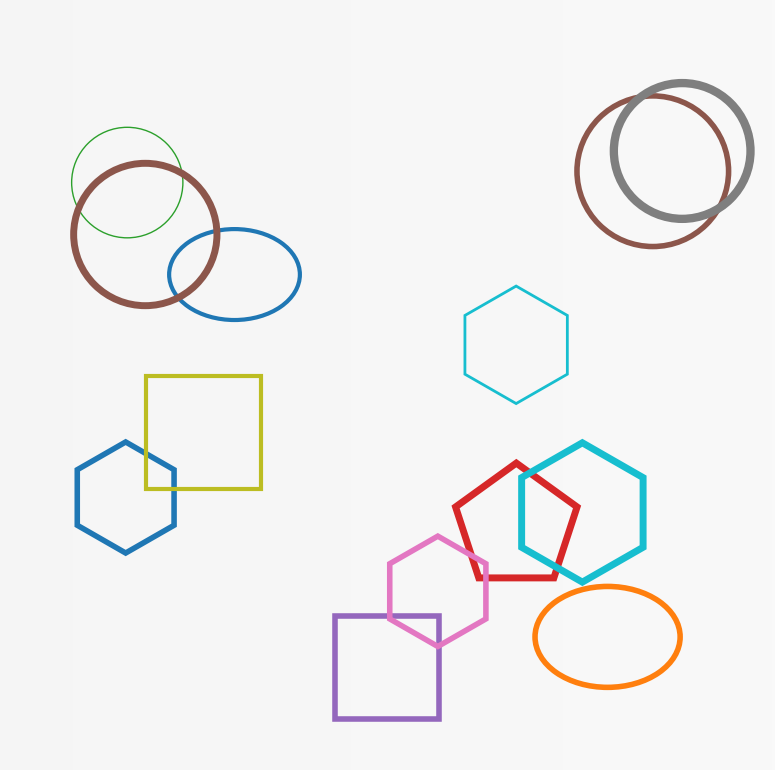[{"shape": "oval", "thickness": 1.5, "radius": 0.42, "center": [0.303, 0.643]}, {"shape": "hexagon", "thickness": 2, "radius": 0.36, "center": [0.162, 0.354]}, {"shape": "oval", "thickness": 2, "radius": 0.47, "center": [0.784, 0.173]}, {"shape": "circle", "thickness": 0.5, "radius": 0.36, "center": [0.164, 0.763]}, {"shape": "pentagon", "thickness": 2.5, "radius": 0.41, "center": [0.666, 0.316]}, {"shape": "square", "thickness": 2, "radius": 0.33, "center": [0.499, 0.133]}, {"shape": "circle", "thickness": 2.5, "radius": 0.46, "center": [0.187, 0.695]}, {"shape": "circle", "thickness": 2, "radius": 0.49, "center": [0.842, 0.778]}, {"shape": "hexagon", "thickness": 2, "radius": 0.36, "center": [0.565, 0.232]}, {"shape": "circle", "thickness": 3, "radius": 0.44, "center": [0.88, 0.804]}, {"shape": "square", "thickness": 1.5, "radius": 0.37, "center": [0.262, 0.438]}, {"shape": "hexagon", "thickness": 2.5, "radius": 0.45, "center": [0.751, 0.334]}, {"shape": "hexagon", "thickness": 1, "radius": 0.38, "center": [0.666, 0.552]}]